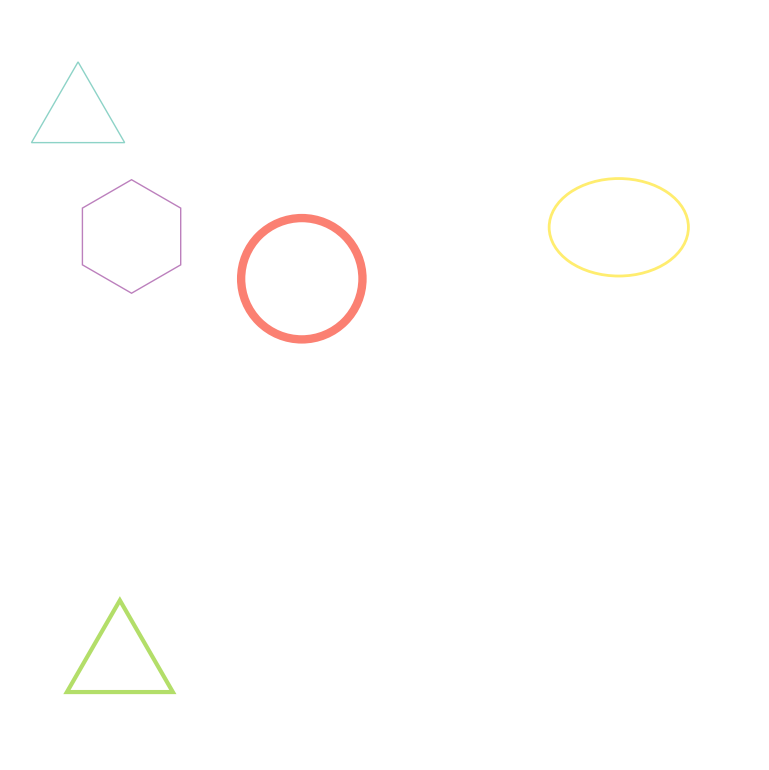[{"shape": "triangle", "thickness": 0.5, "radius": 0.35, "center": [0.101, 0.85]}, {"shape": "circle", "thickness": 3, "radius": 0.39, "center": [0.392, 0.638]}, {"shape": "triangle", "thickness": 1.5, "radius": 0.4, "center": [0.156, 0.141]}, {"shape": "hexagon", "thickness": 0.5, "radius": 0.37, "center": [0.171, 0.693]}, {"shape": "oval", "thickness": 1, "radius": 0.45, "center": [0.804, 0.705]}]